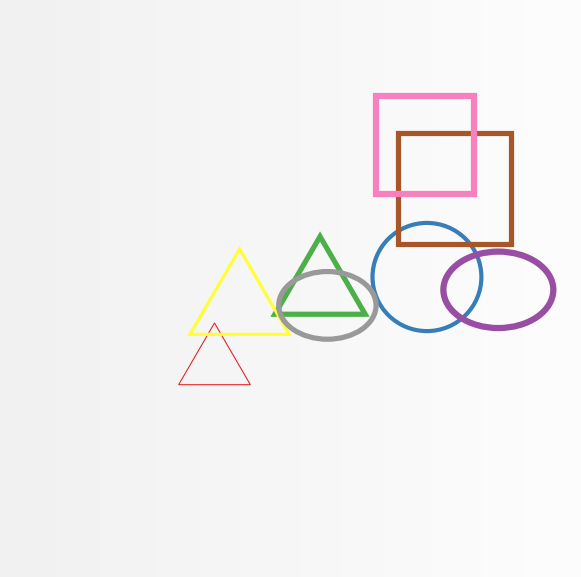[{"shape": "triangle", "thickness": 0.5, "radius": 0.36, "center": [0.369, 0.369]}, {"shape": "circle", "thickness": 2, "radius": 0.47, "center": [0.735, 0.519]}, {"shape": "triangle", "thickness": 2.5, "radius": 0.45, "center": [0.551, 0.5]}, {"shape": "oval", "thickness": 3, "radius": 0.47, "center": [0.857, 0.497]}, {"shape": "triangle", "thickness": 1.5, "radius": 0.49, "center": [0.412, 0.469]}, {"shape": "square", "thickness": 2.5, "radius": 0.48, "center": [0.782, 0.673]}, {"shape": "square", "thickness": 3, "radius": 0.42, "center": [0.731, 0.748]}, {"shape": "oval", "thickness": 2.5, "radius": 0.42, "center": [0.563, 0.47]}]